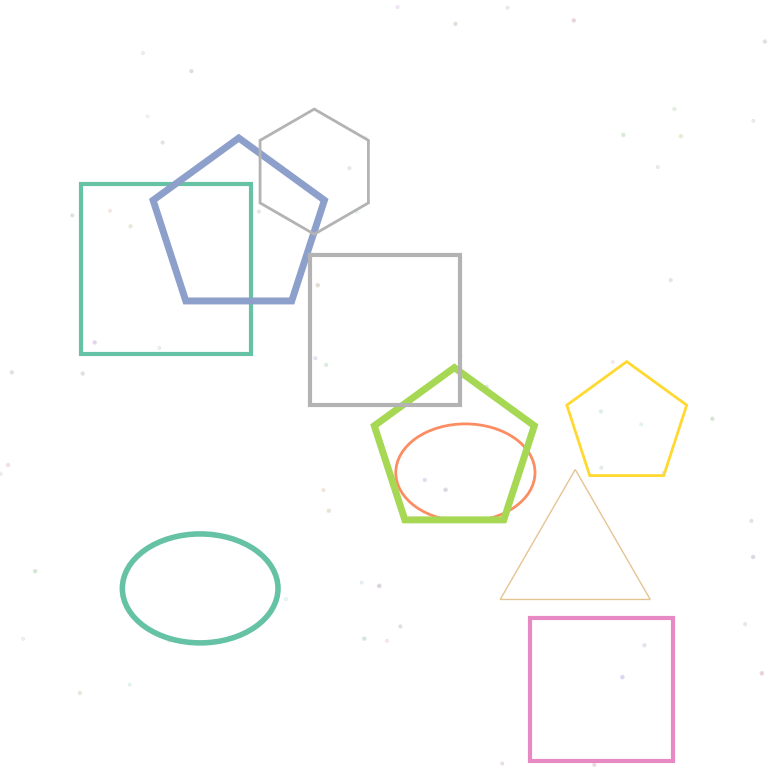[{"shape": "square", "thickness": 1.5, "radius": 0.55, "center": [0.216, 0.65]}, {"shape": "oval", "thickness": 2, "radius": 0.51, "center": [0.26, 0.236]}, {"shape": "oval", "thickness": 1, "radius": 0.45, "center": [0.604, 0.386]}, {"shape": "pentagon", "thickness": 2.5, "radius": 0.58, "center": [0.31, 0.704]}, {"shape": "square", "thickness": 1.5, "radius": 0.46, "center": [0.781, 0.105]}, {"shape": "pentagon", "thickness": 2.5, "radius": 0.55, "center": [0.59, 0.413]}, {"shape": "pentagon", "thickness": 1, "radius": 0.41, "center": [0.814, 0.449]}, {"shape": "triangle", "thickness": 0.5, "radius": 0.56, "center": [0.747, 0.278]}, {"shape": "square", "thickness": 1.5, "radius": 0.48, "center": [0.5, 0.571]}, {"shape": "hexagon", "thickness": 1, "radius": 0.41, "center": [0.408, 0.777]}]